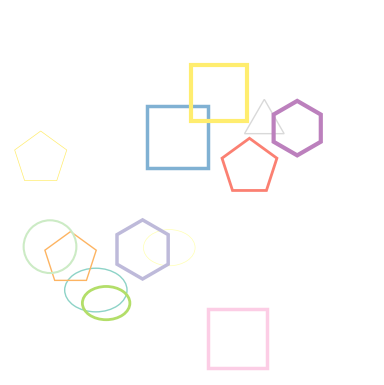[{"shape": "oval", "thickness": 1, "radius": 0.4, "center": [0.249, 0.247]}, {"shape": "oval", "thickness": 0.5, "radius": 0.34, "center": [0.44, 0.357]}, {"shape": "hexagon", "thickness": 2.5, "radius": 0.38, "center": [0.37, 0.352]}, {"shape": "pentagon", "thickness": 2, "radius": 0.37, "center": [0.648, 0.566]}, {"shape": "square", "thickness": 2.5, "radius": 0.4, "center": [0.461, 0.645]}, {"shape": "pentagon", "thickness": 1, "radius": 0.35, "center": [0.183, 0.328]}, {"shape": "oval", "thickness": 2, "radius": 0.31, "center": [0.276, 0.213]}, {"shape": "square", "thickness": 2.5, "radius": 0.39, "center": [0.617, 0.121]}, {"shape": "triangle", "thickness": 1, "radius": 0.3, "center": [0.687, 0.683]}, {"shape": "hexagon", "thickness": 3, "radius": 0.35, "center": [0.772, 0.667]}, {"shape": "circle", "thickness": 1.5, "radius": 0.34, "center": [0.13, 0.359]}, {"shape": "pentagon", "thickness": 0.5, "radius": 0.36, "center": [0.106, 0.589]}, {"shape": "square", "thickness": 3, "radius": 0.37, "center": [0.569, 0.759]}]